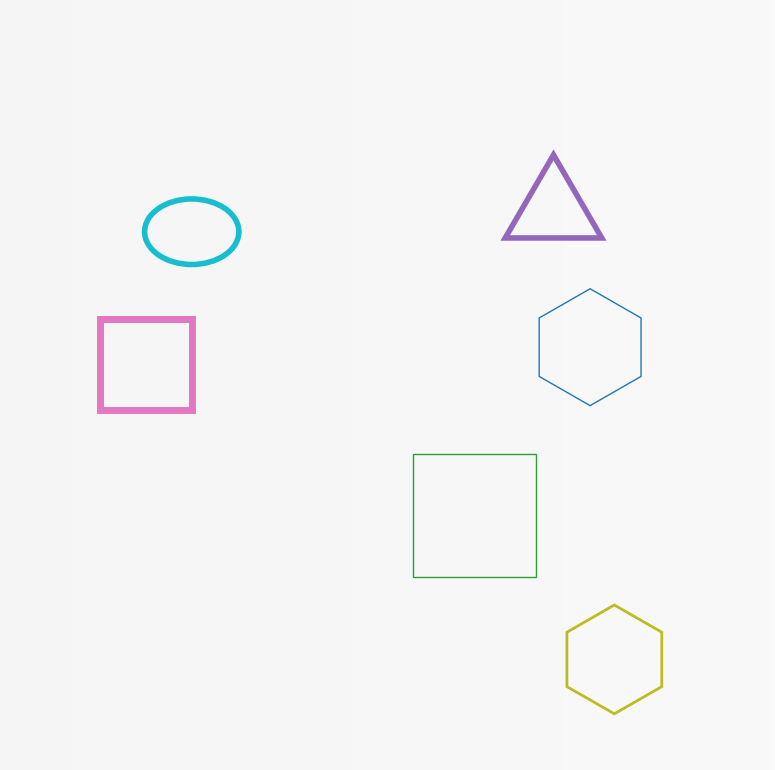[{"shape": "hexagon", "thickness": 0.5, "radius": 0.38, "center": [0.761, 0.549]}, {"shape": "square", "thickness": 0.5, "radius": 0.4, "center": [0.612, 0.331]}, {"shape": "triangle", "thickness": 2, "radius": 0.36, "center": [0.714, 0.727]}, {"shape": "square", "thickness": 2.5, "radius": 0.3, "center": [0.188, 0.526]}, {"shape": "hexagon", "thickness": 1, "radius": 0.35, "center": [0.793, 0.144]}, {"shape": "oval", "thickness": 2, "radius": 0.3, "center": [0.247, 0.699]}]